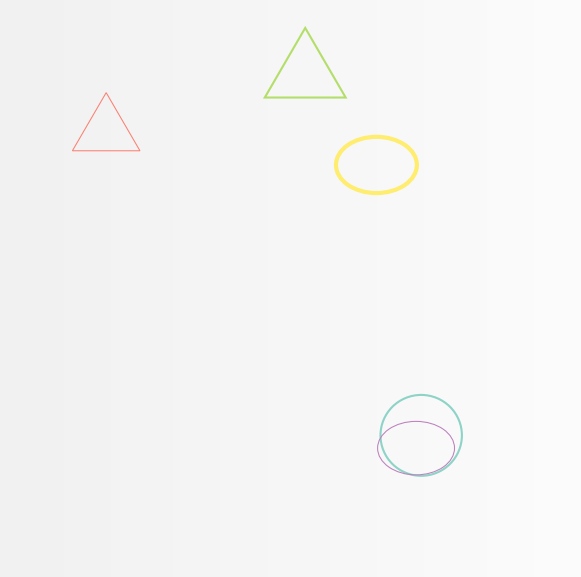[{"shape": "circle", "thickness": 1, "radius": 0.35, "center": [0.725, 0.245]}, {"shape": "triangle", "thickness": 0.5, "radius": 0.34, "center": [0.183, 0.772]}, {"shape": "triangle", "thickness": 1, "radius": 0.4, "center": [0.525, 0.87]}, {"shape": "oval", "thickness": 0.5, "radius": 0.33, "center": [0.716, 0.223]}, {"shape": "oval", "thickness": 2, "radius": 0.35, "center": [0.648, 0.714]}]